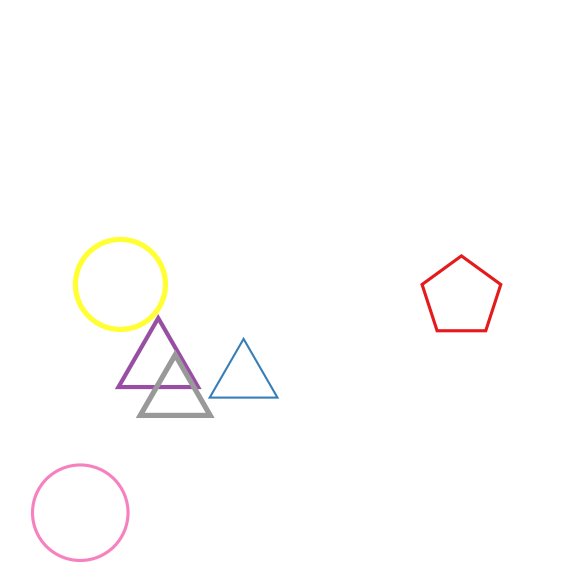[{"shape": "pentagon", "thickness": 1.5, "radius": 0.36, "center": [0.799, 0.484]}, {"shape": "triangle", "thickness": 1, "radius": 0.34, "center": [0.422, 0.345]}, {"shape": "triangle", "thickness": 2, "radius": 0.4, "center": [0.274, 0.369]}, {"shape": "circle", "thickness": 2.5, "radius": 0.39, "center": [0.209, 0.507]}, {"shape": "circle", "thickness": 1.5, "radius": 0.41, "center": [0.139, 0.111]}, {"shape": "triangle", "thickness": 2.5, "radius": 0.35, "center": [0.303, 0.315]}]